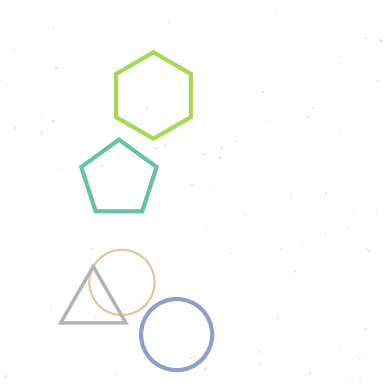[{"shape": "pentagon", "thickness": 3, "radius": 0.51, "center": [0.309, 0.534]}, {"shape": "circle", "thickness": 3, "radius": 0.46, "center": [0.459, 0.131]}, {"shape": "hexagon", "thickness": 3, "radius": 0.56, "center": [0.399, 0.752]}, {"shape": "circle", "thickness": 1.5, "radius": 0.42, "center": [0.317, 0.266]}, {"shape": "triangle", "thickness": 2.5, "radius": 0.49, "center": [0.242, 0.21]}]